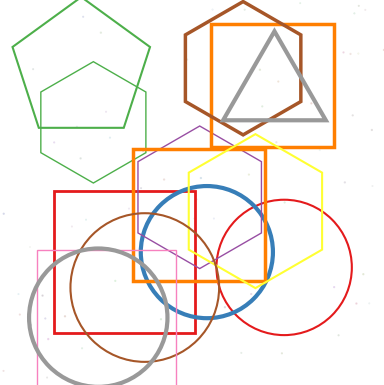[{"shape": "circle", "thickness": 1.5, "radius": 0.88, "center": [0.738, 0.305]}, {"shape": "square", "thickness": 2, "radius": 0.92, "center": [0.323, 0.32]}, {"shape": "circle", "thickness": 3, "radius": 0.86, "center": [0.537, 0.345]}, {"shape": "pentagon", "thickness": 1.5, "radius": 0.94, "center": [0.211, 0.82]}, {"shape": "hexagon", "thickness": 1, "radius": 0.79, "center": [0.242, 0.682]}, {"shape": "hexagon", "thickness": 1, "radius": 0.93, "center": [0.519, 0.488]}, {"shape": "square", "thickness": 2.5, "radius": 0.8, "center": [0.708, 0.779]}, {"shape": "square", "thickness": 2.5, "radius": 0.85, "center": [0.516, 0.441]}, {"shape": "hexagon", "thickness": 1.5, "radius": 1.0, "center": [0.663, 0.452]}, {"shape": "circle", "thickness": 1.5, "radius": 0.97, "center": [0.376, 0.253]}, {"shape": "hexagon", "thickness": 2.5, "radius": 0.87, "center": [0.631, 0.823]}, {"shape": "square", "thickness": 1, "radius": 0.9, "center": [0.276, 0.172]}, {"shape": "circle", "thickness": 3, "radius": 0.9, "center": [0.255, 0.175]}, {"shape": "triangle", "thickness": 3, "radius": 0.77, "center": [0.713, 0.765]}]